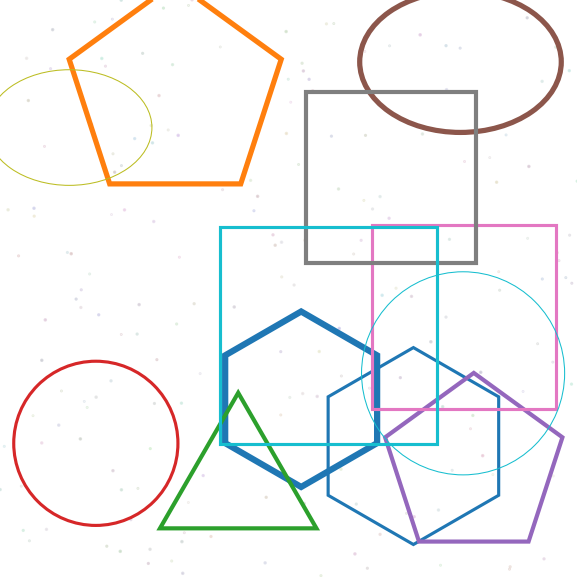[{"shape": "hexagon", "thickness": 1.5, "radius": 0.85, "center": [0.716, 0.227]}, {"shape": "hexagon", "thickness": 3, "radius": 0.76, "center": [0.521, 0.308]}, {"shape": "pentagon", "thickness": 2.5, "radius": 0.97, "center": [0.303, 0.837]}, {"shape": "triangle", "thickness": 2, "radius": 0.78, "center": [0.412, 0.162]}, {"shape": "circle", "thickness": 1.5, "radius": 0.71, "center": [0.166, 0.231]}, {"shape": "pentagon", "thickness": 2, "radius": 0.81, "center": [0.82, 0.192]}, {"shape": "oval", "thickness": 2.5, "radius": 0.87, "center": [0.797, 0.892]}, {"shape": "square", "thickness": 1.5, "radius": 0.8, "center": [0.803, 0.45]}, {"shape": "square", "thickness": 2, "radius": 0.74, "center": [0.677, 0.692]}, {"shape": "oval", "thickness": 0.5, "radius": 0.72, "center": [0.12, 0.778]}, {"shape": "square", "thickness": 1.5, "radius": 0.94, "center": [0.568, 0.418]}, {"shape": "circle", "thickness": 0.5, "radius": 0.88, "center": [0.802, 0.353]}]